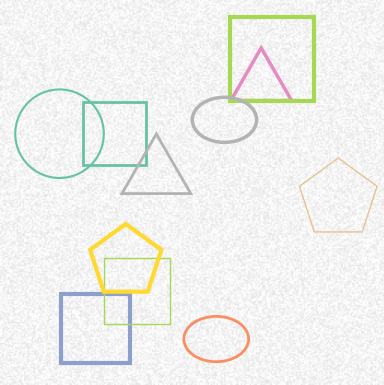[{"shape": "circle", "thickness": 1.5, "radius": 0.57, "center": [0.155, 0.653]}, {"shape": "square", "thickness": 2, "radius": 0.41, "center": [0.298, 0.654]}, {"shape": "oval", "thickness": 2, "radius": 0.42, "center": [0.562, 0.119]}, {"shape": "square", "thickness": 3, "radius": 0.45, "center": [0.248, 0.147]}, {"shape": "triangle", "thickness": 2.5, "radius": 0.46, "center": [0.678, 0.784]}, {"shape": "square", "thickness": 3, "radius": 0.55, "center": [0.706, 0.846]}, {"shape": "square", "thickness": 1, "radius": 0.43, "center": [0.355, 0.243]}, {"shape": "pentagon", "thickness": 3, "radius": 0.49, "center": [0.327, 0.321]}, {"shape": "pentagon", "thickness": 1, "radius": 0.53, "center": [0.879, 0.483]}, {"shape": "oval", "thickness": 2.5, "radius": 0.42, "center": [0.583, 0.689]}, {"shape": "triangle", "thickness": 2, "radius": 0.52, "center": [0.406, 0.549]}]